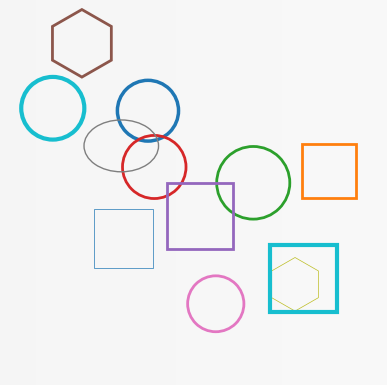[{"shape": "square", "thickness": 0.5, "radius": 0.38, "center": [0.318, 0.38]}, {"shape": "circle", "thickness": 2.5, "radius": 0.39, "center": [0.382, 0.712]}, {"shape": "square", "thickness": 2, "radius": 0.35, "center": [0.85, 0.556]}, {"shape": "circle", "thickness": 2, "radius": 0.47, "center": [0.654, 0.525]}, {"shape": "circle", "thickness": 2, "radius": 0.41, "center": [0.398, 0.566]}, {"shape": "square", "thickness": 2, "radius": 0.43, "center": [0.515, 0.438]}, {"shape": "hexagon", "thickness": 2, "radius": 0.44, "center": [0.211, 0.888]}, {"shape": "circle", "thickness": 2, "radius": 0.36, "center": [0.557, 0.211]}, {"shape": "oval", "thickness": 1, "radius": 0.48, "center": [0.313, 0.621]}, {"shape": "hexagon", "thickness": 0.5, "radius": 0.35, "center": [0.761, 0.262]}, {"shape": "circle", "thickness": 3, "radius": 0.41, "center": [0.136, 0.719]}, {"shape": "square", "thickness": 3, "radius": 0.43, "center": [0.783, 0.276]}]